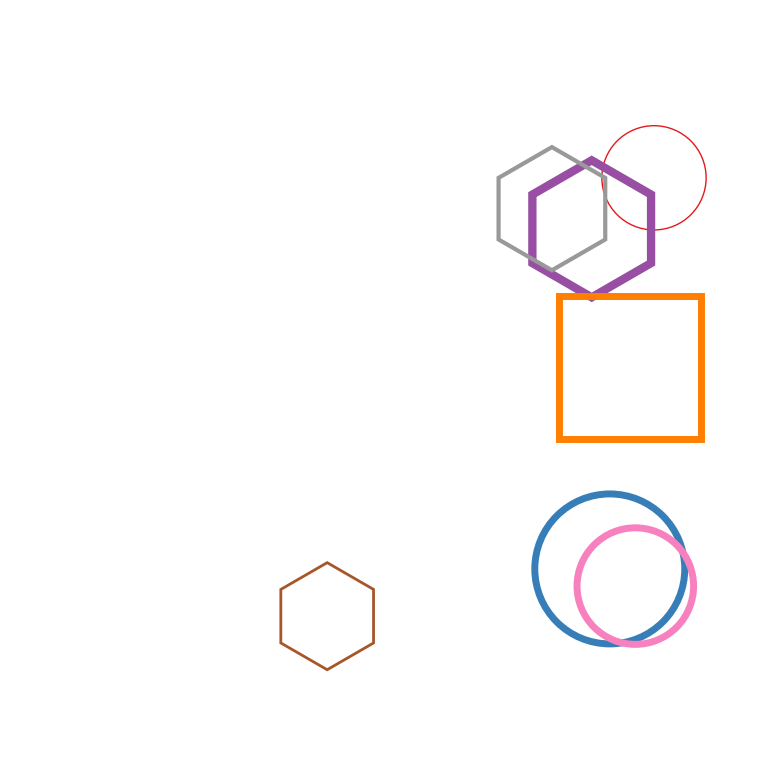[{"shape": "circle", "thickness": 0.5, "radius": 0.34, "center": [0.849, 0.769]}, {"shape": "circle", "thickness": 2.5, "radius": 0.49, "center": [0.792, 0.261]}, {"shape": "hexagon", "thickness": 3, "radius": 0.44, "center": [0.768, 0.703]}, {"shape": "square", "thickness": 2.5, "radius": 0.46, "center": [0.818, 0.523]}, {"shape": "hexagon", "thickness": 1, "radius": 0.35, "center": [0.425, 0.2]}, {"shape": "circle", "thickness": 2.5, "radius": 0.38, "center": [0.825, 0.239]}, {"shape": "hexagon", "thickness": 1.5, "radius": 0.4, "center": [0.717, 0.729]}]